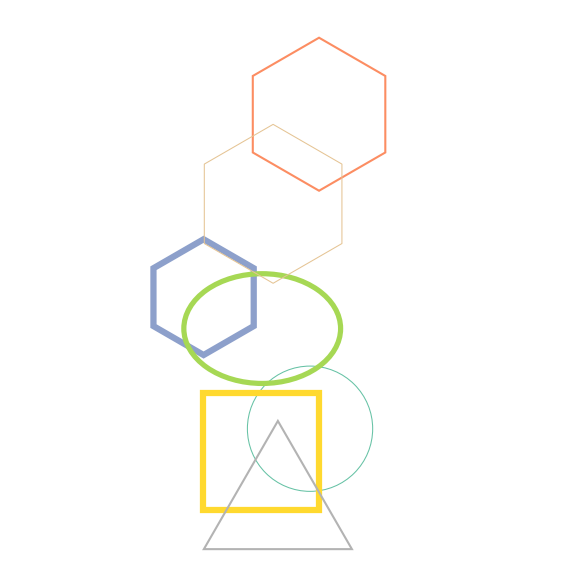[{"shape": "circle", "thickness": 0.5, "radius": 0.54, "center": [0.537, 0.257]}, {"shape": "hexagon", "thickness": 1, "radius": 0.66, "center": [0.552, 0.801]}, {"shape": "hexagon", "thickness": 3, "radius": 0.5, "center": [0.353, 0.485]}, {"shape": "oval", "thickness": 2.5, "radius": 0.68, "center": [0.454, 0.43]}, {"shape": "square", "thickness": 3, "radius": 0.5, "center": [0.452, 0.217]}, {"shape": "hexagon", "thickness": 0.5, "radius": 0.69, "center": [0.473, 0.646]}, {"shape": "triangle", "thickness": 1, "radius": 0.74, "center": [0.481, 0.122]}]